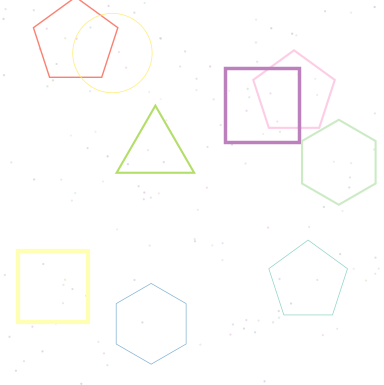[{"shape": "pentagon", "thickness": 0.5, "radius": 0.54, "center": [0.8, 0.269]}, {"shape": "square", "thickness": 3, "radius": 0.46, "center": [0.138, 0.256]}, {"shape": "pentagon", "thickness": 1, "radius": 0.58, "center": [0.196, 0.892]}, {"shape": "hexagon", "thickness": 0.5, "radius": 0.52, "center": [0.393, 0.159]}, {"shape": "triangle", "thickness": 1.5, "radius": 0.58, "center": [0.404, 0.609]}, {"shape": "pentagon", "thickness": 1.5, "radius": 0.56, "center": [0.764, 0.758]}, {"shape": "square", "thickness": 2.5, "radius": 0.48, "center": [0.681, 0.727]}, {"shape": "hexagon", "thickness": 1.5, "radius": 0.55, "center": [0.88, 0.579]}, {"shape": "circle", "thickness": 0.5, "radius": 0.52, "center": [0.292, 0.862]}]